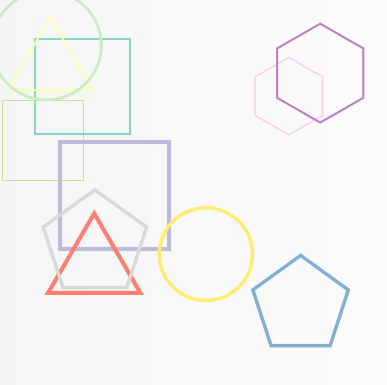[{"shape": "square", "thickness": 1.5, "radius": 0.61, "center": [0.213, 0.776]}, {"shape": "triangle", "thickness": 1.5, "radius": 0.63, "center": [0.13, 0.829]}, {"shape": "square", "thickness": 3, "radius": 0.7, "center": [0.295, 0.493]}, {"shape": "triangle", "thickness": 3, "radius": 0.69, "center": [0.243, 0.308]}, {"shape": "pentagon", "thickness": 2.5, "radius": 0.65, "center": [0.776, 0.207]}, {"shape": "square", "thickness": 0.5, "radius": 0.52, "center": [0.11, 0.637]}, {"shape": "hexagon", "thickness": 1, "radius": 0.5, "center": [0.745, 0.75]}, {"shape": "pentagon", "thickness": 2.5, "radius": 0.7, "center": [0.245, 0.367]}, {"shape": "hexagon", "thickness": 1.5, "radius": 0.64, "center": [0.826, 0.81]}, {"shape": "circle", "thickness": 2, "radius": 0.71, "center": [0.12, 0.882]}, {"shape": "circle", "thickness": 2.5, "radius": 0.6, "center": [0.531, 0.34]}]